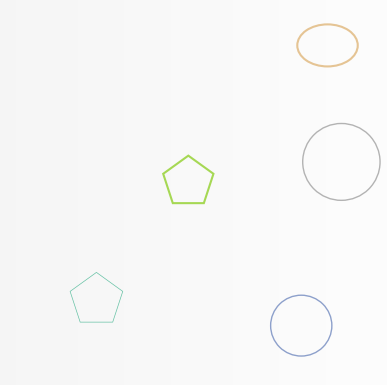[{"shape": "pentagon", "thickness": 0.5, "radius": 0.36, "center": [0.249, 0.221]}, {"shape": "circle", "thickness": 1, "radius": 0.39, "center": [0.777, 0.154]}, {"shape": "pentagon", "thickness": 1.5, "radius": 0.34, "center": [0.486, 0.528]}, {"shape": "oval", "thickness": 1.5, "radius": 0.39, "center": [0.845, 0.882]}, {"shape": "circle", "thickness": 1, "radius": 0.5, "center": [0.881, 0.579]}]